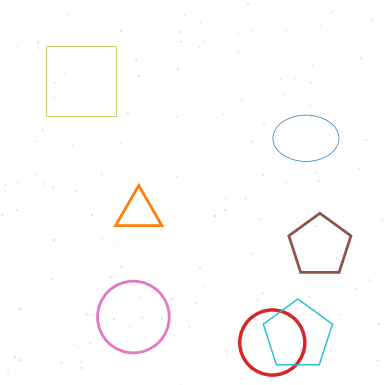[{"shape": "oval", "thickness": 0.5, "radius": 0.43, "center": [0.795, 0.641]}, {"shape": "triangle", "thickness": 2, "radius": 0.35, "center": [0.36, 0.449]}, {"shape": "circle", "thickness": 2.5, "radius": 0.42, "center": [0.707, 0.11]}, {"shape": "pentagon", "thickness": 2, "radius": 0.42, "center": [0.831, 0.361]}, {"shape": "circle", "thickness": 2, "radius": 0.47, "center": [0.346, 0.177]}, {"shape": "square", "thickness": 0.5, "radius": 0.45, "center": [0.211, 0.79]}, {"shape": "pentagon", "thickness": 1, "radius": 0.47, "center": [0.774, 0.129]}]